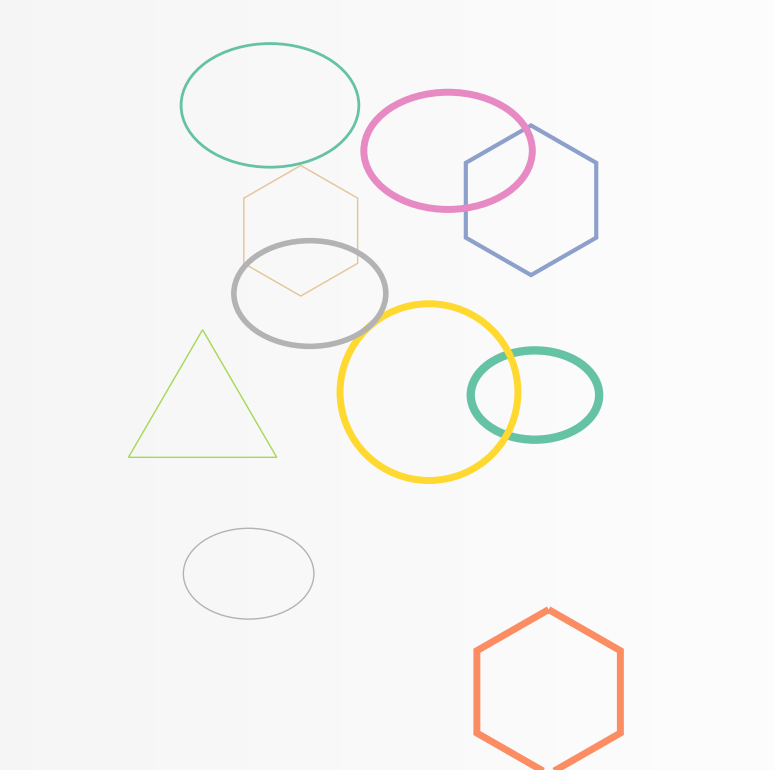[{"shape": "oval", "thickness": 1, "radius": 0.57, "center": [0.348, 0.863]}, {"shape": "oval", "thickness": 3, "radius": 0.41, "center": [0.69, 0.487]}, {"shape": "hexagon", "thickness": 2.5, "radius": 0.53, "center": [0.708, 0.101]}, {"shape": "hexagon", "thickness": 1.5, "radius": 0.49, "center": [0.685, 0.74]}, {"shape": "oval", "thickness": 2.5, "radius": 0.54, "center": [0.578, 0.804]}, {"shape": "triangle", "thickness": 0.5, "radius": 0.55, "center": [0.261, 0.461]}, {"shape": "circle", "thickness": 2.5, "radius": 0.57, "center": [0.554, 0.491]}, {"shape": "hexagon", "thickness": 0.5, "radius": 0.42, "center": [0.388, 0.7]}, {"shape": "oval", "thickness": 2, "radius": 0.49, "center": [0.4, 0.619]}, {"shape": "oval", "thickness": 0.5, "radius": 0.42, "center": [0.321, 0.255]}]